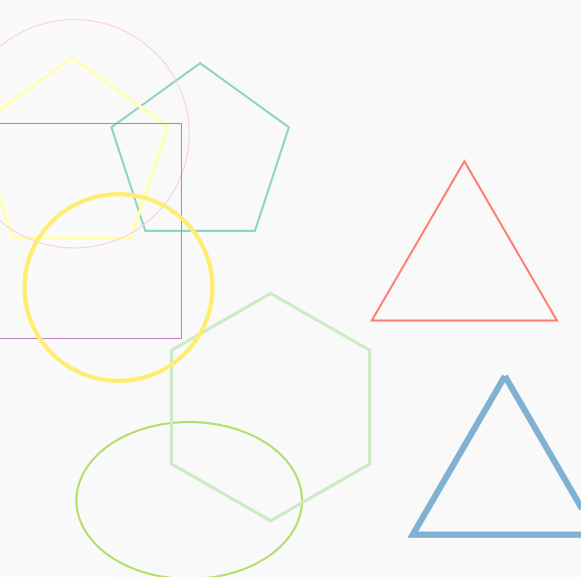[{"shape": "pentagon", "thickness": 1, "radius": 0.8, "center": [0.344, 0.729]}, {"shape": "pentagon", "thickness": 1.5, "radius": 0.86, "center": [0.124, 0.727]}, {"shape": "triangle", "thickness": 1, "radius": 0.92, "center": [0.799, 0.536]}, {"shape": "triangle", "thickness": 3, "radius": 0.92, "center": [0.869, 0.165]}, {"shape": "oval", "thickness": 1, "radius": 0.97, "center": [0.325, 0.133]}, {"shape": "circle", "thickness": 0.5, "radius": 0.99, "center": [0.128, 0.768]}, {"shape": "square", "thickness": 0.5, "radius": 0.93, "center": [0.125, 0.599]}, {"shape": "hexagon", "thickness": 1.5, "radius": 0.98, "center": [0.466, 0.294]}, {"shape": "circle", "thickness": 2, "radius": 0.81, "center": [0.204, 0.501]}]